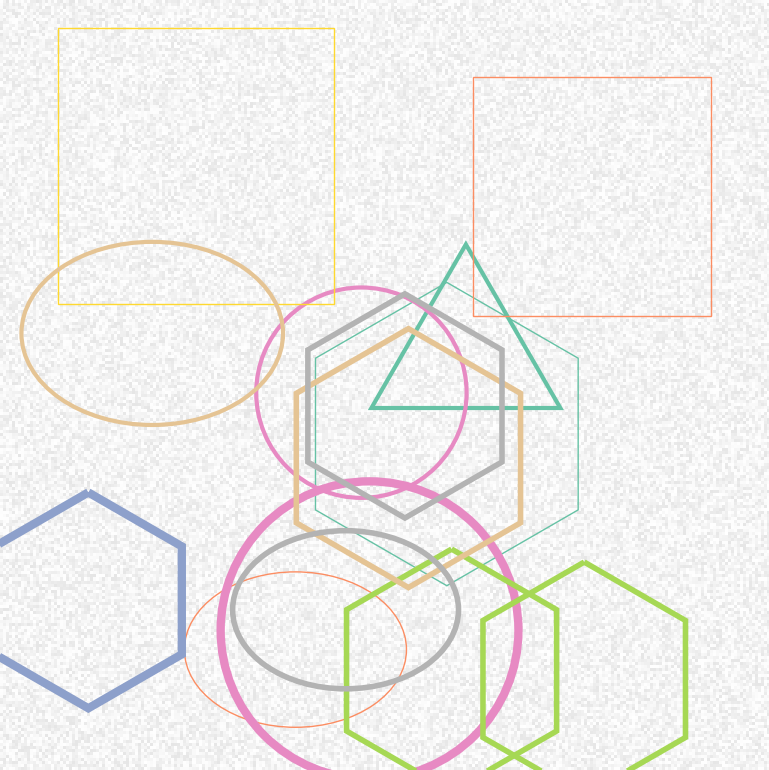[{"shape": "hexagon", "thickness": 0.5, "radius": 0.98, "center": [0.58, 0.436]}, {"shape": "triangle", "thickness": 1.5, "radius": 0.71, "center": [0.605, 0.541]}, {"shape": "square", "thickness": 0.5, "radius": 0.77, "center": [0.768, 0.745]}, {"shape": "oval", "thickness": 0.5, "radius": 0.72, "center": [0.384, 0.156]}, {"shape": "hexagon", "thickness": 3, "radius": 0.7, "center": [0.115, 0.22]}, {"shape": "circle", "thickness": 3, "radius": 0.97, "center": [0.48, 0.182]}, {"shape": "circle", "thickness": 1.5, "radius": 0.68, "center": [0.469, 0.49]}, {"shape": "hexagon", "thickness": 2, "radius": 0.79, "center": [0.586, 0.129]}, {"shape": "hexagon", "thickness": 2, "radius": 0.76, "center": [0.759, 0.118]}, {"shape": "square", "thickness": 0.5, "radius": 0.9, "center": [0.254, 0.785]}, {"shape": "oval", "thickness": 1.5, "radius": 0.85, "center": [0.198, 0.567]}, {"shape": "hexagon", "thickness": 2, "radius": 0.84, "center": [0.53, 0.405]}, {"shape": "hexagon", "thickness": 2, "radius": 0.73, "center": [0.526, 0.473]}, {"shape": "oval", "thickness": 2, "radius": 0.73, "center": [0.449, 0.208]}]